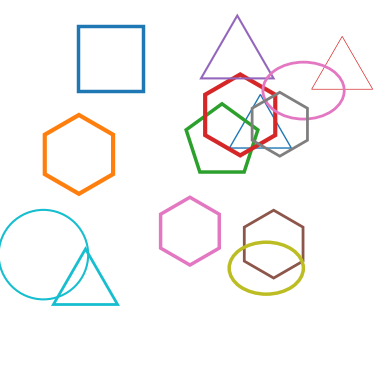[{"shape": "square", "thickness": 2.5, "radius": 0.42, "center": [0.287, 0.848]}, {"shape": "triangle", "thickness": 1, "radius": 0.46, "center": [0.676, 0.662]}, {"shape": "hexagon", "thickness": 3, "radius": 0.51, "center": [0.205, 0.599]}, {"shape": "pentagon", "thickness": 2.5, "radius": 0.49, "center": [0.577, 0.632]}, {"shape": "triangle", "thickness": 0.5, "radius": 0.46, "center": [0.889, 0.814]}, {"shape": "hexagon", "thickness": 3, "radius": 0.53, "center": [0.624, 0.702]}, {"shape": "triangle", "thickness": 1.5, "radius": 0.54, "center": [0.616, 0.851]}, {"shape": "hexagon", "thickness": 2, "radius": 0.44, "center": [0.711, 0.366]}, {"shape": "hexagon", "thickness": 2.5, "radius": 0.44, "center": [0.493, 0.4]}, {"shape": "oval", "thickness": 2, "radius": 0.53, "center": [0.789, 0.765]}, {"shape": "hexagon", "thickness": 2, "radius": 0.41, "center": [0.727, 0.677]}, {"shape": "oval", "thickness": 2.5, "radius": 0.48, "center": [0.692, 0.303]}, {"shape": "circle", "thickness": 1.5, "radius": 0.58, "center": [0.113, 0.339]}, {"shape": "triangle", "thickness": 2, "radius": 0.48, "center": [0.222, 0.257]}]